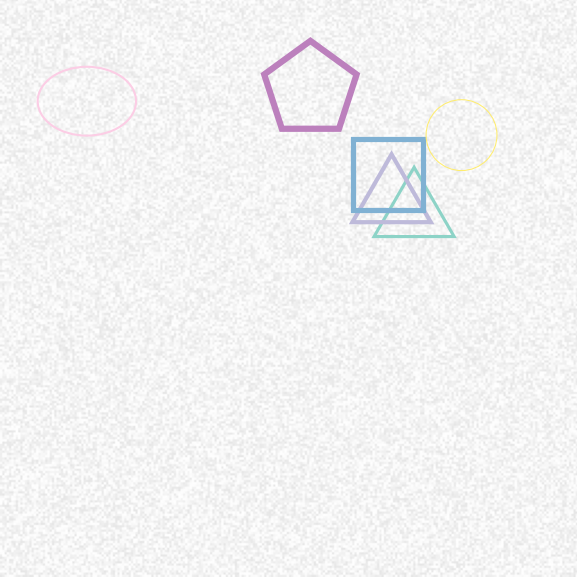[{"shape": "triangle", "thickness": 1.5, "radius": 0.4, "center": [0.717, 0.63]}, {"shape": "triangle", "thickness": 2, "radius": 0.39, "center": [0.678, 0.654]}, {"shape": "square", "thickness": 2.5, "radius": 0.3, "center": [0.672, 0.697]}, {"shape": "oval", "thickness": 1, "radius": 0.43, "center": [0.15, 0.824]}, {"shape": "pentagon", "thickness": 3, "radius": 0.42, "center": [0.537, 0.844]}, {"shape": "circle", "thickness": 0.5, "radius": 0.31, "center": [0.799, 0.765]}]